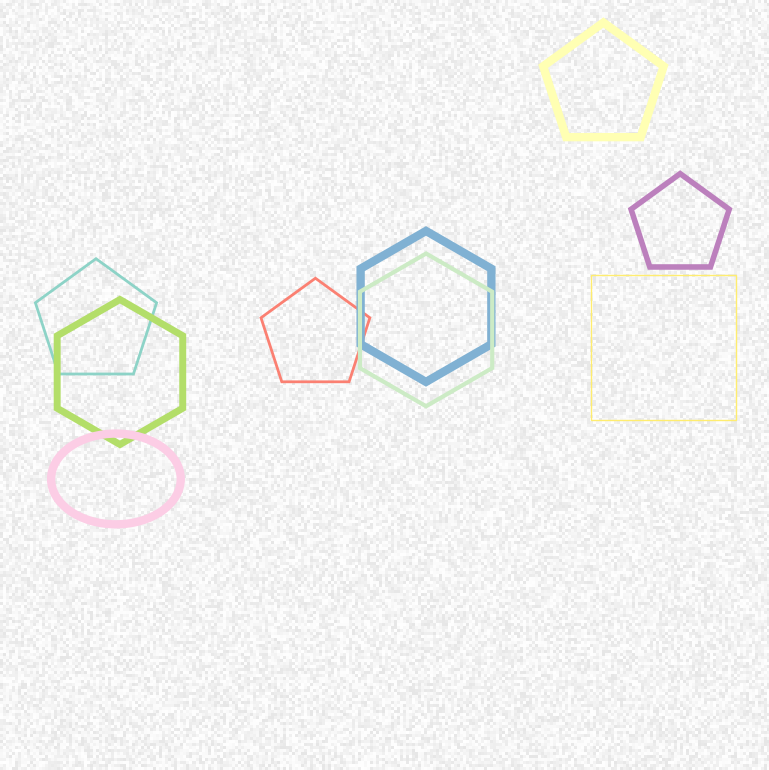[{"shape": "pentagon", "thickness": 1, "radius": 0.41, "center": [0.125, 0.581]}, {"shape": "pentagon", "thickness": 3, "radius": 0.41, "center": [0.784, 0.888]}, {"shape": "pentagon", "thickness": 1, "radius": 0.37, "center": [0.41, 0.564]}, {"shape": "hexagon", "thickness": 3, "radius": 0.49, "center": [0.553, 0.602]}, {"shape": "hexagon", "thickness": 2.5, "radius": 0.47, "center": [0.156, 0.517]}, {"shape": "oval", "thickness": 3, "radius": 0.42, "center": [0.151, 0.378]}, {"shape": "pentagon", "thickness": 2, "radius": 0.34, "center": [0.883, 0.707]}, {"shape": "hexagon", "thickness": 1.5, "radius": 0.5, "center": [0.553, 0.572]}, {"shape": "square", "thickness": 0.5, "radius": 0.47, "center": [0.862, 0.548]}]